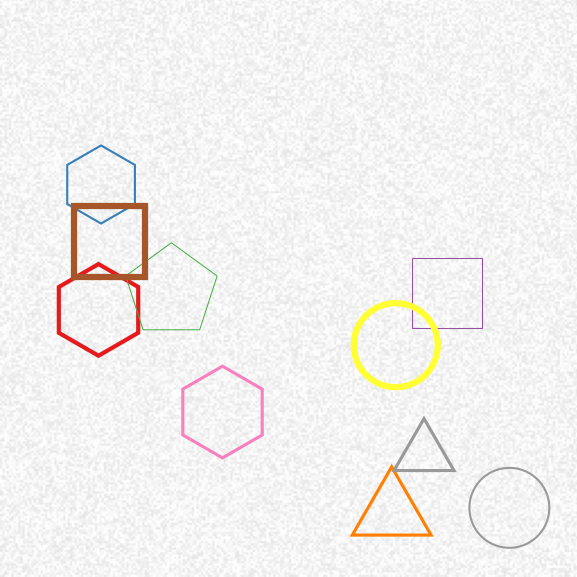[{"shape": "hexagon", "thickness": 2, "radius": 0.4, "center": [0.171, 0.463]}, {"shape": "hexagon", "thickness": 1, "radius": 0.34, "center": [0.175, 0.68]}, {"shape": "pentagon", "thickness": 0.5, "radius": 0.42, "center": [0.297, 0.495]}, {"shape": "square", "thickness": 0.5, "radius": 0.3, "center": [0.774, 0.491]}, {"shape": "triangle", "thickness": 1.5, "radius": 0.39, "center": [0.678, 0.112]}, {"shape": "circle", "thickness": 3, "radius": 0.36, "center": [0.685, 0.401]}, {"shape": "square", "thickness": 3, "radius": 0.31, "center": [0.189, 0.58]}, {"shape": "hexagon", "thickness": 1.5, "radius": 0.4, "center": [0.385, 0.286]}, {"shape": "triangle", "thickness": 1.5, "radius": 0.3, "center": [0.734, 0.214]}, {"shape": "circle", "thickness": 1, "radius": 0.35, "center": [0.882, 0.12]}]